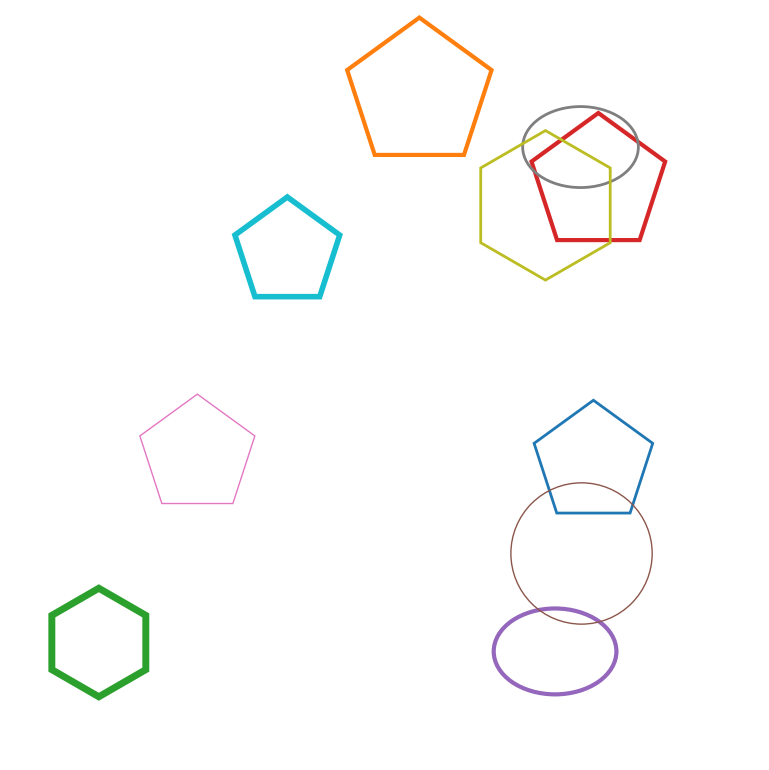[{"shape": "pentagon", "thickness": 1, "radius": 0.4, "center": [0.771, 0.399]}, {"shape": "pentagon", "thickness": 1.5, "radius": 0.49, "center": [0.545, 0.879]}, {"shape": "hexagon", "thickness": 2.5, "radius": 0.35, "center": [0.128, 0.166]}, {"shape": "pentagon", "thickness": 1.5, "radius": 0.46, "center": [0.777, 0.762]}, {"shape": "oval", "thickness": 1.5, "radius": 0.4, "center": [0.721, 0.154]}, {"shape": "circle", "thickness": 0.5, "radius": 0.46, "center": [0.755, 0.281]}, {"shape": "pentagon", "thickness": 0.5, "radius": 0.39, "center": [0.256, 0.41]}, {"shape": "oval", "thickness": 1, "radius": 0.38, "center": [0.754, 0.809]}, {"shape": "hexagon", "thickness": 1, "radius": 0.49, "center": [0.708, 0.733]}, {"shape": "pentagon", "thickness": 2, "radius": 0.36, "center": [0.373, 0.673]}]